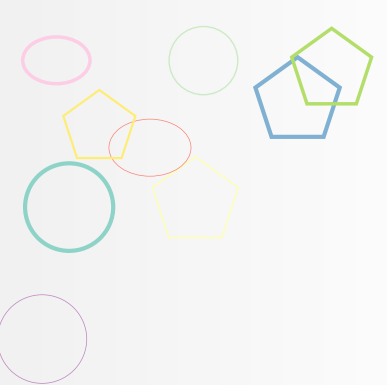[{"shape": "circle", "thickness": 3, "radius": 0.57, "center": [0.178, 0.462]}, {"shape": "pentagon", "thickness": 1, "radius": 0.58, "center": [0.504, 0.477]}, {"shape": "oval", "thickness": 0.5, "radius": 0.53, "center": [0.387, 0.616]}, {"shape": "pentagon", "thickness": 3, "radius": 0.57, "center": [0.768, 0.737]}, {"shape": "pentagon", "thickness": 2.5, "radius": 0.54, "center": [0.856, 0.818]}, {"shape": "oval", "thickness": 2.5, "radius": 0.43, "center": [0.145, 0.843]}, {"shape": "circle", "thickness": 0.5, "radius": 0.58, "center": [0.109, 0.119]}, {"shape": "circle", "thickness": 1, "radius": 0.44, "center": [0.525, 0.843]}, {"shape": "pentagon", "thickness": 1.5, "radius": 0.49, "center": [0.256, 0.669]}]